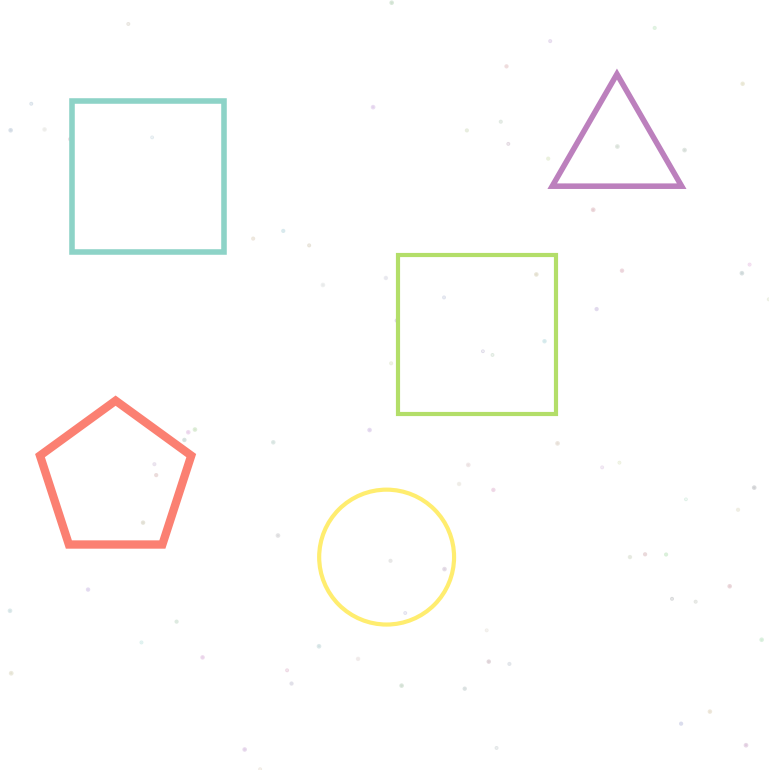[{"shape": "square", "thickness": 2, "radius": 0.49, "center": [0.192, 0.771]}, {"shape": "pentagon", "thickness": 3, "radius": 0.52, "center": [0.15, 0.376]}, {"shape": "square", "thickness": 1.5, "radius": 0.52, "center": [0.619, 0.566]}, {"shape": "triangle", "thickness": 2, "radius": 0.49, "center": [0.801, 0.807]}, {"shape": "circle", "thickness": 1.5, "radius": 0.44, "center": [0.502, 0.277]}]